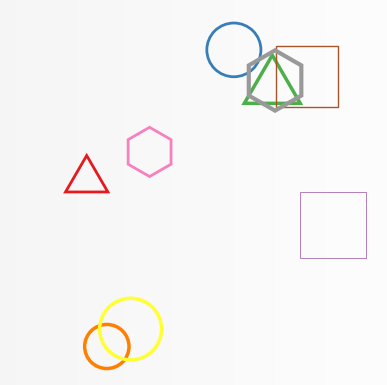[{"shape": "triangle", "thickness": 2, "radius": 0.32, "center": [0.224, 0.533]}, {"shape": "circle", "thickness": 2, "radius": 0.35, "center": [0.604, 0.87]}, {"shape": "triangle", "thickness": 2.5, "radius": 0.42, "center": [0.703, 0.773]}, {"shape": "square", "thickness": 0.5, "radius": 0.43, "center": [0.86, 0.415]}, {"shape": "circle", "thickness": 2.5, "radius": 0.29, "center": [0.276, 0.1]}, {"shape": "circle", "thickness": 2.5, "radius": 0.4, "center": [0.337, 0.145]}, {"shape": "square", "thickness": 1, "radius": 0.4, "center": [0.792, 0.801]}, {"shape": "hexagon", "thickness": 2, "radius": 0.32, "center": [0.386, 0.605]}, {"shape": "hexagon", "thickness": 3, "radius": 0.39, "center": [0.71, 0.791]}]